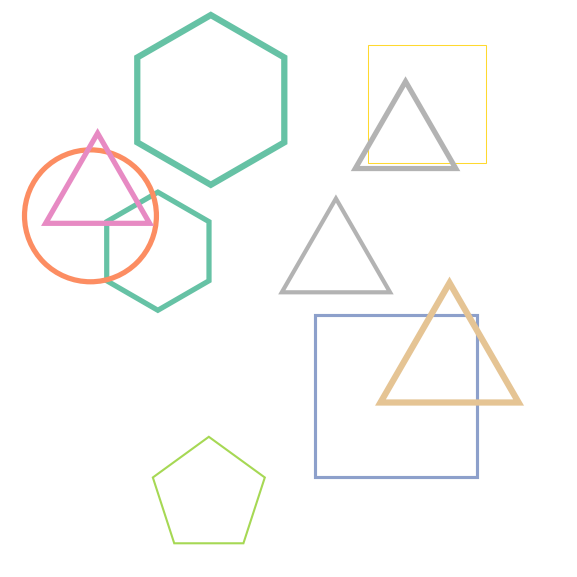[{"shape": "hexagon", "thickness": 2.5, "radius": 0.51, "center": [0.273, 0.564]}, {"shape": "hexagon", "thickness": 3, "radius": 0.73, "center": [0.365, 0.826]}, {"shape": "circle", "thickness": 2.5, "radius": 0.57, "center": [0.157, 0.625]}, {"shape": "square", "thickness": 1.5, "radius": 0.7, "center": [0.686, 0.313]}, {"shape": "triangle", "thickness": 2.5, "radius": 0.52, "center": [0.169, 0.664]}, {"shape": "pentagon", "thickness": 1, "radius": 0.51, "center": [0.362, 0.141]}, {"shape": "square", "thickness": 0.5, "radius": 0.51, "center": [0.739, 0.819]}, {"shape": "triangle", "thickness": 3, "radius": 0.69, "center": [0.778, 0.371]}, {"shape": "triangle", "thickness": 2, "radius": 0.54, "center": [0.582, 0.547]}, {"shape": "triangle", "thickness": 2.5, "radius": 0.5, "center": [0.702, 0.758]}]